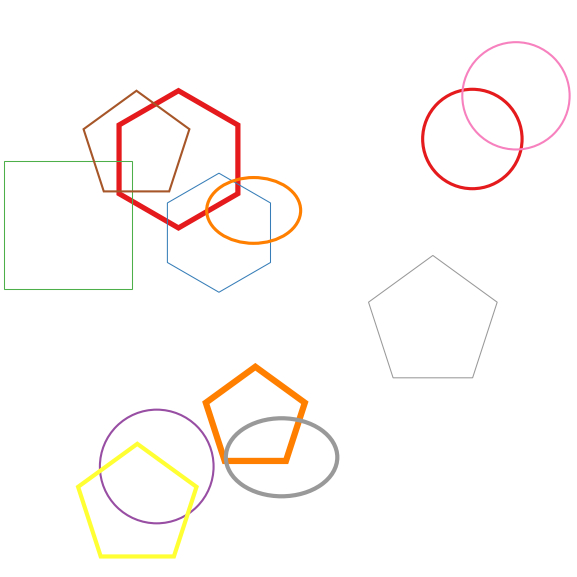[{"shape": "circle", "thickness": 1.5, "radius": 0.43, "center": [0.818, 0.758]}, {"shape": "hexagon", "thickness": 2.5, "radius": 0.59, "center": [0.309, 0.723]}, {"shape": "hexagon", "thickness": 0.5, "radius": 0.52, "center": [0.379, 0.596]}, {"shape": "square", "thickness": 0.5, "radius": 0.55, "center": [0.118, 0.61]}, {"shape": "circle", "thickness": 1, "radius": 0.49, "center": [0.271, 0.191]}, {"shape": "oval", "thickness": 1.5, "radius": 0.41, "center": [0.439, 0.635]}, {"shape": "pentagon", "thickness": 3, "radius": 0.45, "center": [0.442, 0.274]}, {"shape": "pentagon", "thickness": 2, "radius": 0.54, "center": [0.238, 0.123]}, {"shape": "pentagon", "thickness": 1, "radius": 0.48, "center": [0.236, 0.746]}, {"shape": "circle", "thickness": 1, "radius": 0.46, "center": [0.893, 0.833]}, {"shape": "pentagon", "thickness": 0.5, "radius": 0.59, "center": [0.75, 0.44]}, {"shape": "oval", "thickness": 2, "radius": 0.48, "center": [0.488, 0.207]}]